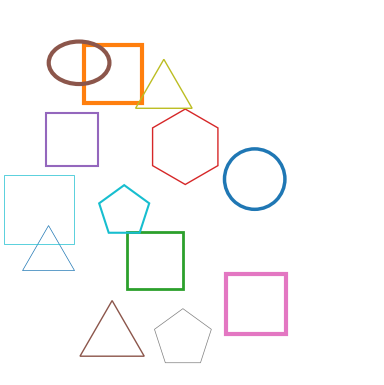[{"shape": "circle", "thickness": 2.5, "radius": 0.39, "center": [0.662, 0.535]}, {"shape": "triangle", "thickness": 0.5, "radius": 0.39, "center": [0.126, 0.336]}, {"shape": "square", "thickness": 3, "radius": 0.38, "center": [0.293, 0.809]}, {"shape": "square", "thickness": 2, "radius": 0.37, "center": [0.402, 0.323]}, {"shape": "hexagon", "thickness": 1, "radius": 0.49, "center": [0.481, 0.619]}, {"shape": "square", "thickness": 1.5, "radius": 0.34, "center": [0.187, 0.638]}, {"shape": "oval", "thickness": 3, "radius": 0.39, "center": [0.205, 0.837]}, {"shape": "triangle", "thickness": 1, "radius": 0.48, "center": [0.291, 0.123]}, {"shape": "square", "thickness": 3, "radius": 0.39, "center": [0.665, 0.209]}, {"shape": "pentagon", "thickness": 0.5, "radius": 0.39, "center": [0.475, 0.121]}, {"shape": "triangle", "thickness": 1, "radius": 0.42, "center": [0.426, 0.761]}, {"shape": "square", "thickness": 0.5, "radius": 0.45, "center": [0.102, 0.456]}, {"shape": "pentagon", "thickness": 1.5, "radius": 0.34, "center": [0.323, 0.451]}]